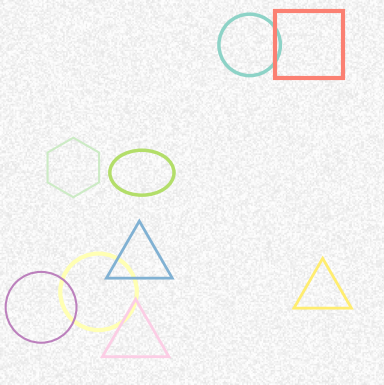[{"shape": "circle", "thickness": 2.5, "radius": 0.4, "center": [0.648, 0.883]}, {"shape": "circle", "thickness": 3, "radius": 0.5, "center": [0.256, 0.242]}, {"shape": "square", "thickness": 3, "radius": 0.44, "center": [0.803, 0.884]}, {"shape": "triangle", "thickness": 2, "radius": 0.49, "center": [0.362, 0.327]}, {"shape": "oval", "thickness": 2.5, "radius": 0.42, "center": [0.369, 0.551]}, {"shape": "triangle", "thickness": 2, "radius": 0.5, "center": [0.352, 0.123]}, {"shape": "circle", "thickness": 1.5, "radius": 0.46, "center": [0.107, 0.202]}, {"shape": "hexagon", "thickness": 1.5, "radius": 0.39, "center": [0.19, 0.565]}, {"shape": "triangle", "thickness": 2, "radius": 0.43, "center": [0.838, 0.243]}]